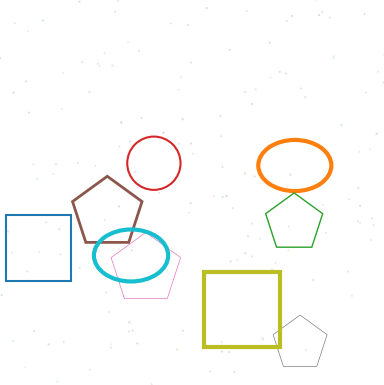[{"shape": "square", "thickness": 1.5, "radius": 0.43, "center": [0.1, 0.356]}, {"shape": "oval", "thickness": 3, "radius": 0.47, "center": [0.766, 0.57]}, {"shape": "pentagon", "thickness": 1, "radius": 0.39, "center": [0.764, 0.421]}, {"shape": "circle", "thickness": 1.5, "radius": 0.35, "center": [0.4, 0.576]}, {"shape": "pentagon", "thickness": 2, "radius": 0.47, "center": [0.279, 0.447]}, {"shape": "pentagon", "thickness": 0.5, "radius": 0.47, "center": [0.379, 0.302]}, {"shape": "pentagon", "thickness": 0.5, "radius": 0.37, "center": [0.779, 0.108]}, {"shape": "square", "thickness": 3, "radius": 0.49, "center": [0.628, 0.196]}, {"shape": "oval", "thickness": 3, "radius": 0.48, "center": [0.34, 0.336]}]